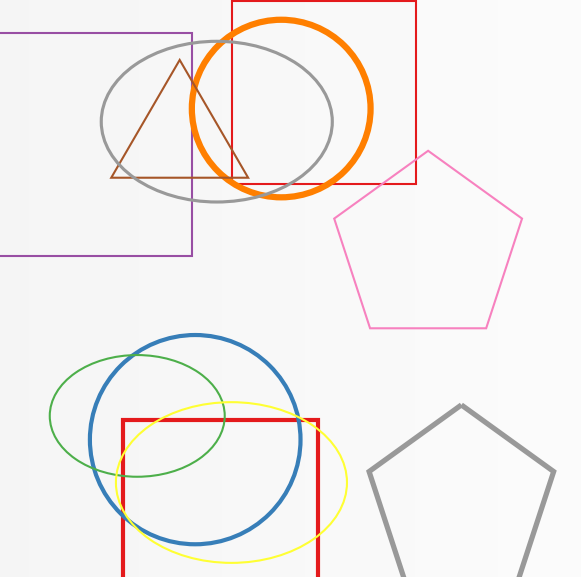[{"shape": "square", "thickness": 2, "radius": 0.84, "center": [0.38, 0.104]}, {"shape": "square", "thickness": 1, "radius": 0.79, "center": [0.557, 0.839]}, {"shape": "circle", "thickness": 2, "radius": 0.91, "center": [0.336, 0.238]}, {"shape": "oval", "thickness": 1, "radius": 0.75, "center": [0.236, 0.279]}, {"shape": "square", "thickness": 1, "radius": 0.97, "center": [0.138, 0.75]}, {"shape": "circle", "thickness": 3, "radius": 0.77, "center": [0.484, 0.811]}, {"shape": "oval", "thickness": 1, "radius": 0.99, "center": [0.398, 0.164]}, {"shape": "triangle", "thickness": 1, "radius": 0.68, "center": [0.309, 0.759]}, {"shape": "pentagon", "thickness": 1, "radius": 0.85, "center": [0.737, 0.568]}, {"shape": "oval", "thickness": 1.5, "radius": 0.99, "center": [0.373, 0.788]}, {"shape": "pentagon", "thickness": 2.5, "radius": 0.83, "center": [0.794, 0.131]}]